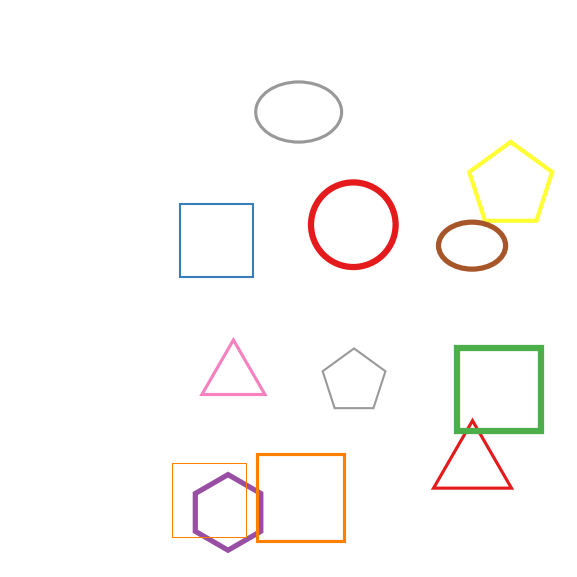[{"shape": "circle", "thickness": 3, "radius": 0.37, "center": [0.612, 0.61]}, {"shape": "triangle", "thickness": 1.5, "radius": 0.39, "center": [0.818, 0.193]}, {"shape": "square", "thickness": 1, "radius": 0.32, "center": [0.375, 0.583]}, {"shape": "square", "thickness": 3, "radius": 0.36, "center": [0.864, 0.325]}, {"shape": "hexagon", "thickness": 2.5, "radius": 0.33, "center": [0.395, 0.112]}, {"shape": "square", "thickness": 1.5, "radius": 0.38, "center": [0.52, 0.138]}, {"shape": "square", "thickness": 0.5, "radius": 0.32, "center": [0.362, 0.133]}, {"shape": "pentagon", "thickness": 2, "radius": 0.38, "center": [0.884, 0.678]}, {"shape": "oval", "thickness": 2.5, "radius": 0.29, "center": [0.817, 0.574]}, {"shape": "triangle", "thickness": 1.5, "radius": 0.31, "center": [0.404, 0.348]}, {"shape": "oval", "thickness": 1.5, "radius": 0.37, "center": [0.517, 0.805]}, {"shape": "pentagon", "thickness": 1, "radius": 0.29, "center": [0.613, 0.339]}]